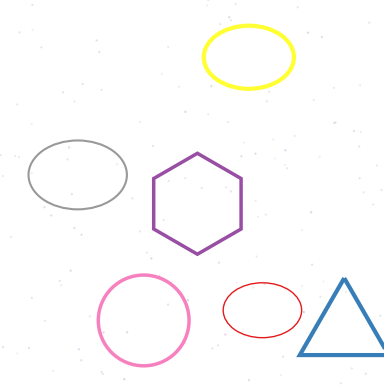[{"shape": "oval", "thickness": 1, "radius": 0.51, "center": [0.682, 0.194]}, {"shape": "triangle", "thickness": 3, "radius": 0.67, "center": [0.894, 0.144]}, {"shape": "hexagon", "thickness": 2.5, "radius": 0.66, "center": [0.513, 0.471]}, {"shape": "oval", "thickness": 3, "radius": 0.59, "center": [0.646, 0.851]}, {"shape": "circle", "thickness": 2.5, "radius": 0.59, "center": [0.373, 0.168]}, {"shape": "oval", "thickness": 1.5, "radius": 0.64, "center": [0.202, 0.546]}]